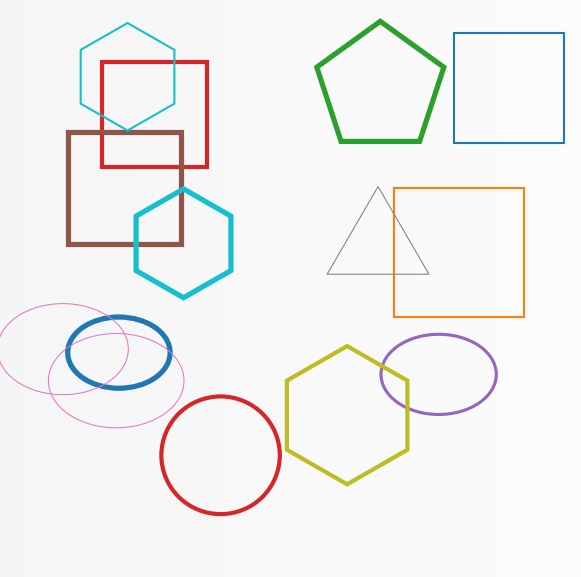[{"shape": "oval", "thickness": 2.5, "radius": 0.44, "center": [0.205, 0.388]}, {"shape": "square", "thickness": 1, "radius": 0.48, "center": [0.876, 0.847]}, {"shape": "square", "thickness": 1, "radius": 0.56, "center": [0.789, 0.562]}, {"shape": "pentagon", "thickness": 2.5, "radius": 0.57, "center": [0.654, 0.847]}, {"shape": "circle", "thickness": 2, "radius": 0.51, "center": [0.379, 0.211]}, {"shape": "square", "thickness": 2, "radius": 0.45, "center": [0.266, 0.802]}, {"shape": "oval", "thickness": 1.5, "radius": 0.5, "center": [0.755, 0.351]}, {"shape": "square", "thickness": 2.5, "radius": 0.49, "center": [0.214, 0.673]}, {"shape": "oval", "thickness": 0.5, "radius": 0.58, "center": [0.2, 0.34]}, {"shape": "oval", "thickness": 0.5, "radius": 0.56, "center": [0.108, 0.395]}, {"shape": "triangle", "thickness": 0.5, "radius": 0.51, "center": [0.65, 0.575]}, {"shape": "hexagon", "thickness": 2, "radius": 0.6, "center": [0.597, 0.28]}, {"shape": "hexagon", "thickness": 2.5, "radius": 0.47, "center": [0.316, 0.578]}, {"shape": "hexagon", "thickness": 1, "radius": 0.47, "center": [0.219, 0.866]}]